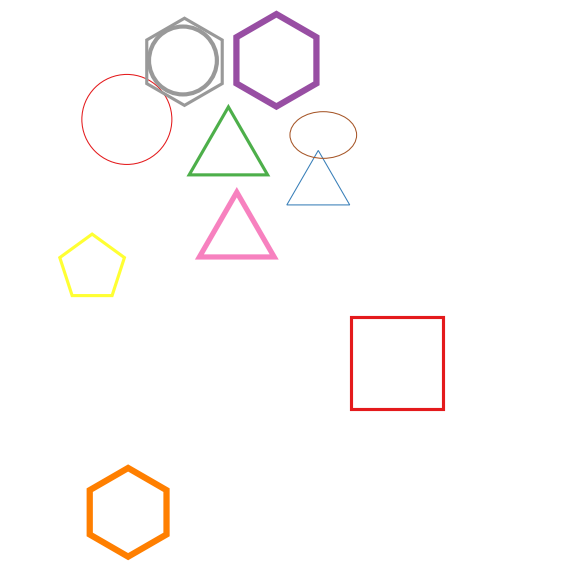[{"shape": "circle", "thickness": 0.5, "radius": 0.39, "center": [0.22, 0.792]}, {"shape": "square", "thickness": 1.5, "radius": 0.4, "center": [0.687, 0.37]}, {"shape": "triangle", "thickness": 0.5, "radius": 0.31, "center": [0.551, 0.676]}, {"shape": "triangle", "thickness": 1.5, "radius": 0.39, "center": [0.395, 0.736]}, {"shape": "hexagon", "thickness": 3, "radius": 0.4, "center": [0.479, 0.895]}, {"shape": "hexagon", "thickness": 3, "radius": 0.38, "center": [0.222, 0.112]}, {"shape": "pentagon", "thickness": 1.5, "radius": 0.29, "center": [0.159, 0.535]}, {"shape": "oval", "thickness": 0.5, "radius": 0.29, "center": [0.56, 0.765]}, {"shape": "triangle", "thickness": 2.5, "radius": 0.37, "center": [0.41, 0.592]}, {"shape": "hexagon", "thickness": 1.5, "radius": 0.38, "center": [0.319, 0.892]}, {"shape": "circle", "thickness": 2, "radius": 0.29, "center": [0.317, 0.894]}]